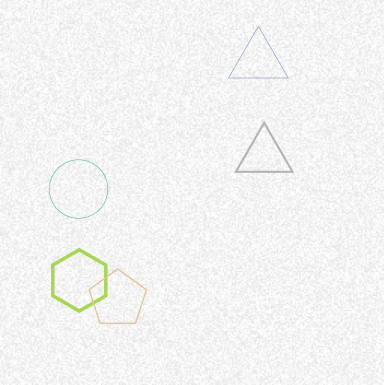[{"shape": "circle", "thickness": 0.5, "radius": 0.38, "center": [0.204, 0.509]}, {"shape": "triangle", "thickness": 0.5, "radius": 0.45, "center": [0.671, 0.842]}, {"shape": "hexagon", "thickness": 2.5, "radius": 0.4, "center": [0.206, 0.272]}, {"shape": "pentagon", "thickness": 1, "radius": 0.39, "center": [0.306, 0.223]}, {"shape": "triangle", "thickness": 1.5, "radius": 0.42, "center": [0.686, 0.596]}]